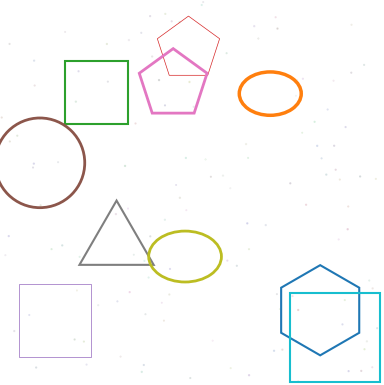[{"shape": "hexagon", "thickness": 1.5, "radius": 0.59, "center": [0.832, 0.194]}, {"shape": "oval", "thickness": 2.5, "radius": 0.4, "center": [0.702, 0.757]}, {"shape": "square", "thickness": 1.5, "radius": 0.41, "center": [0.251, 0.759]}, {"shape": "pentagon", "thickness": 0.5, "radius": 0.43, "center": [0.49, 0.873]}, {"shape": "square", "thickness": 0.5, "radius": 0.47, "center": [0.142, 0.168]}, {"shape": "circle", "thickness": 2, "radius": 0.58, "center": [0.104, 0.577]}, {"shape": "pentagon", "thickness": 2, "radius": 0.46, "center": [0.45, 0.781]}, {"shape": "triangle", "thickness": 1.5, "radius": 0.56, "center": [0.303, 0.368]}, {"shape": "oval", "thickness": 2, "radius": 0.47, "center": [0.481, 0.334]}, {"shape": "square", "thickness": 1.5, "radius": 0.58, "center": [0.871, 0.123]}]